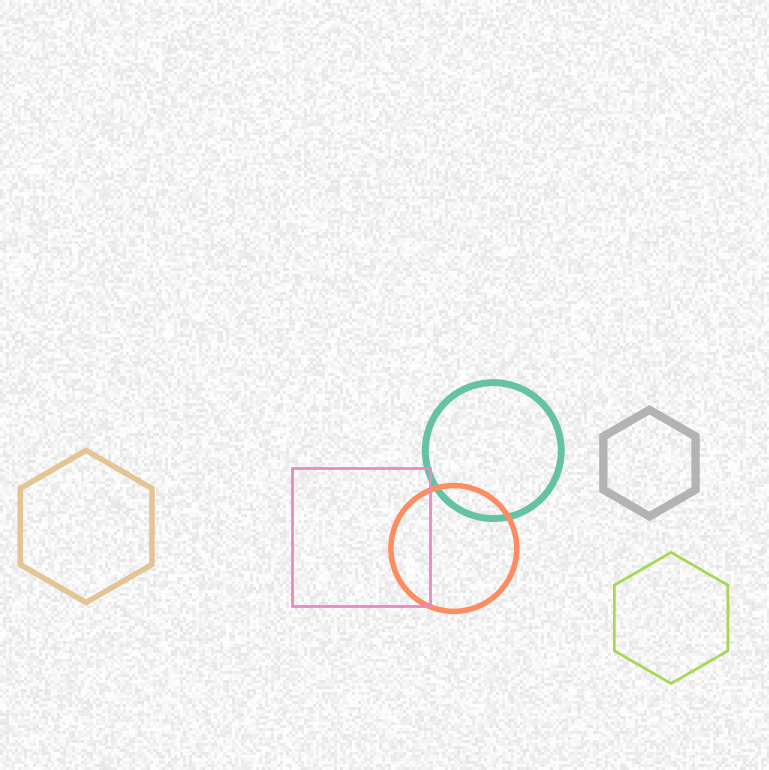[{"shape": "circle", "thickness": 2.5, "radius": 0.44, "center": [0.641, 0.415]}, {"shape": "circle", "thickness": 2, "radius": 0.41, "center": [0.589, 0.288]}, {"shape": "square", "thickness": 1, "radius": 0.45, "center": [0.469, 0.303]}, {"shape": "hexagon", "thickness": 1, "radius": 0.43, "center": [0.872, 0.197]}, {"shape": "hexagon", "thickness": 2, "radius": 0.49, "center": [0.112, 0.316]}, {"shape": "hexagon", "thickness": 3, "radius": 0.35, "center": [0.843, 0.399]}]